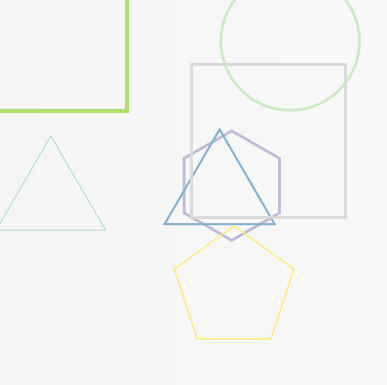[{"shape": "triangle", "thickness": 0.5, "radius": 0.82, "center": [0.131, 0.484]}, {"shape": "hexagon", "thickness": 2, "radius": 0.71, "center": [0.598, 0.518]}, {"shape": "triangle", "thickness": 1.5, "radius": 0.82, "center": [0.567, 0.5]}, {"shape": "square", "thickness": 3, "radius": 0.9, "center": [0.148, 0.892]}, {"shape": "square", "thickness": 2, "radius": 0.99, "center": [0.691, 0.636]}, {"shape": "circle", "thickness": 2, "radius": 0.89, "center": [0.749, 0.893]}, {"shape": "pentagon", "thickness": 1, "radius": 0.81, "center": [0.604, 0.251]}]